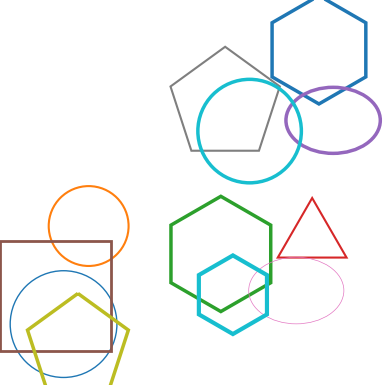[{"shape": "circle", "thickness": 1, "radius": 0.69, "center": [0.165, 0.158]}, {"shape": "hexagon", "thickness": 2.5, "radius": 0.7, "center": [0.828, 0.871]}, {"shape": "circle", "thickness": 1.5, "radius": 0.52, "center": [0.23, 0.413]}, {"shape": "hexagon", "thickness": 2.5, "radius": 0.75, "center": [0.574, 0.34]}, {"shape": "triangle", "thickness": 1.5, "radius": 0.52, "center": [0.811, 0.383]}, {"shape": "oval", "thickness": 2.5, "radius": 0.61, "center": [0.865, 0.687]}, {"shape": "square", "thickness": 2, "radius": 0.72, "center": [0.144, 0.231]}, {"shape": "oval", "thickness": 0.5, "radius": 0.62, "center": [0.77, 0.245]}, {"shape": "pentagon", "thickness": 1.5, "radius": 0.75, "center": [0.585, 0.729]}, {"shape": "pentagon", "thickness": 2.5, "radius": 0.69, "center": [0.202, 0.1]}, {"shape": "hexagon", "thickness": 3, "radius": 0.51, "center": [0.605, 0.234]}, {"shape": "circle", "thickness": 2.5, "radius": 0.67, "center": [0.648, 0.66]}]